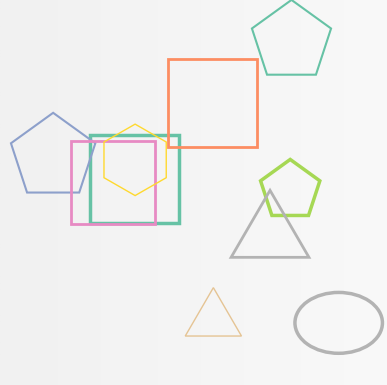[{"shape": "square", "thickness": 2.5, "radius": 0.57, "center": [0.347, 0.536]}, {"shape": "pentagon", "thickness": 1.5, "radius": 0.54, "center": [0.752, 0.893]}, {"shape": "square", "thickness": 2, "radius": 0.57, "center": [0.548, 0.733]}, {"shape": "pentagon", "thickness": 1.5, "radius": 0.57, "center": [0.137, 0.593]}, {"shape": "square", "thickness": 2, "radius": 0.54, "center": [0.292, 0.526]}, {"shape": "pentagon", "thickness": 2.5, "radius": 0.4, "center": [0.749, 0.505]}, {"shape": "hexagon", "thickness": 1, "radius": 0.46, "center": [0.349, 0.585]}, {"shape": "triangle", "thickness": 1, "radius": 0.42, "center": [0.551, 0.169]}, {"shape": "oval", "thickness": 2.5, "radius": 0.56, "center": [0.874, 0.161]}, {"shape": "triangle", "thickness": 2, "radius": 0.58, "center": [0.697, 0.39]}]